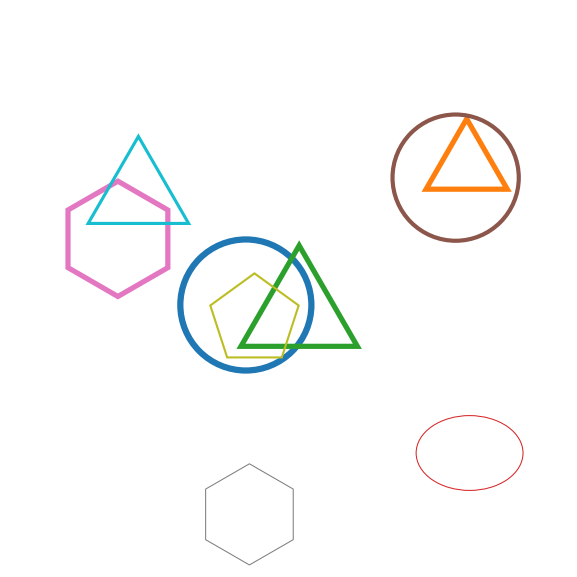[{"shape": "circle", "thickness": 3, "radius": 0.57, "center": [0.426, 0.471]}, {"shape": "triangle", "thickness": 2.5, "radius": 0.41, "center": [0.808, 0.712]}, {"shape": "triangle", "thickness": 2.5, "radius": 0.58, "center": [0.518, 0.458]}, {"shape": "oval", "thickness": 0.5, "radius": 0.46, "center": [0.813, 0.215]}, {"shape": "circle", "thickness": 2, "radius": 0.55, "center": [0.789, 0.692]}, {"shape": "hexagon", "thickness": 2.5, "radius": 0.5, "center": [0.204, 0.586]}, {"shape": "hexagon", "thickness": 0.5, "radius": 0.44, "center": [0.432, 0.108]}, {"shape": "pentagon", "thickness": 1, "radius": 0.4, "center": [0.441, 0.445]}, {"shape": "triangle", "thickness": 1.5, "radius": 0.5, "center": [0.24, 0.662]}]